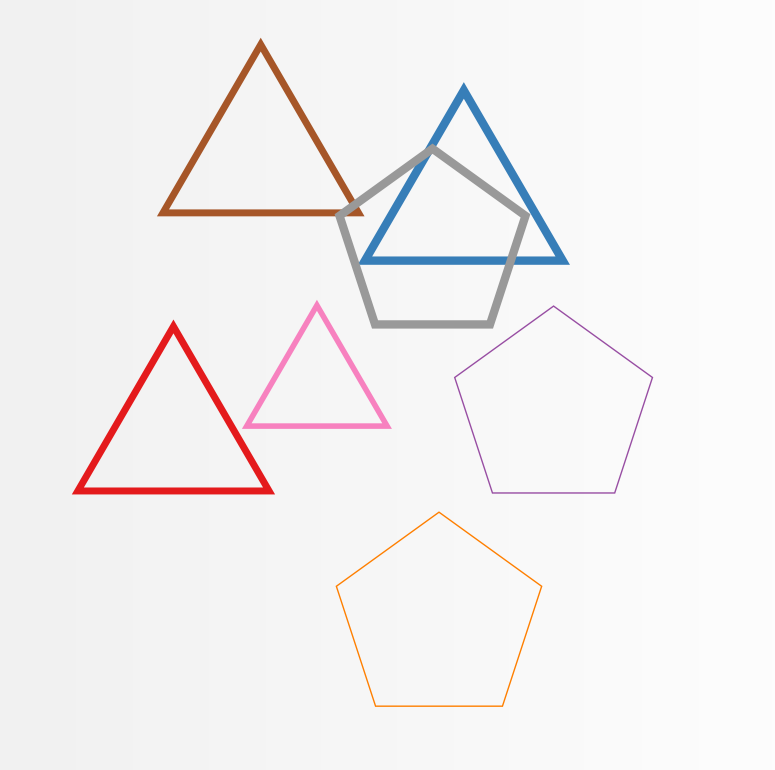[{"shape": "triangle", "thickness": 2.5, "radius": 0.71, "center": [0.224, 0.434]}, {"shape": "triangle", "thickness": 3, "radius": 0.74, "center": [0.598, 0.735]}, {"shape": "pentagon", "thickness": 0.5, "radius": 0.67, "center": [0.714, 0.468]}, {"shape": "pentagon", "thickness": 0.5, "radius": 0.7, "center": [0.566, 0.196]}, {"shape": "triangle", "thickness": 2.5, "radius": 0.73, "center": [0.336, 0.796]}, {"shape": "triangle", "thickness": 2, "radius": 0.52, "center": [0.409, 0.499]}, {"shape": "pentagon", "thickness": 3, "radius": 0.63, "center": [0.558, 0.681]}]